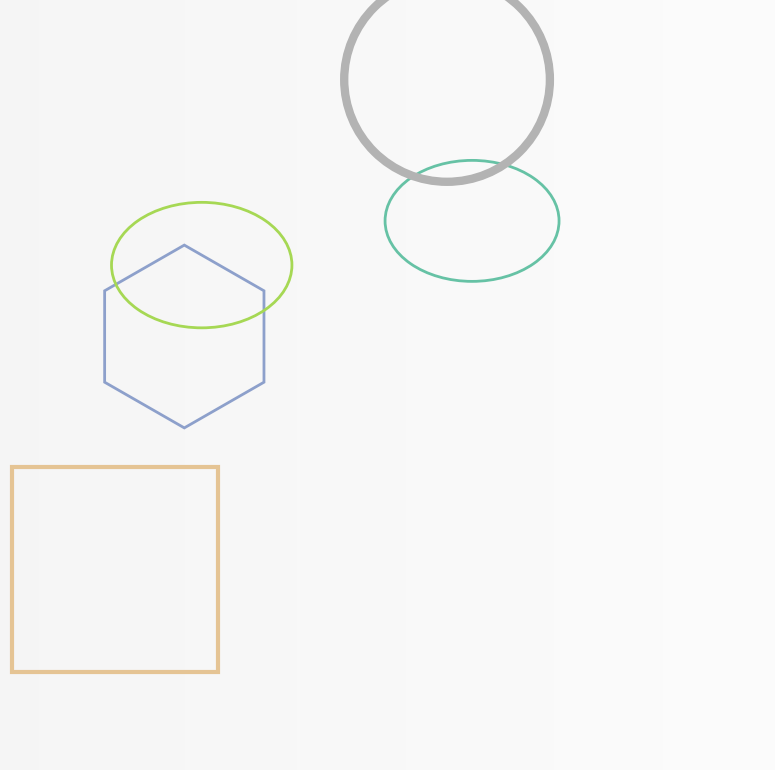[{"shape": "oval", "thickness": 1, "radius": 0.56, "center": [0.609, 0.713]}, {"shape": "hexagon", "thickness": 1, "radius": 0.59, "center": [0.238, 0.563]}, {"shape": "oval", "thickness": 1, "radius": 0.58, "center": [0.26, 0.656]}, {"shape": "square", "thickness": 1.5, "radius": 0.66, "center": [0.148, 0.26]}, {"shape": "circle", "thickness": 3, "radius": 0.66, "center": [0.577, 0.897]}]